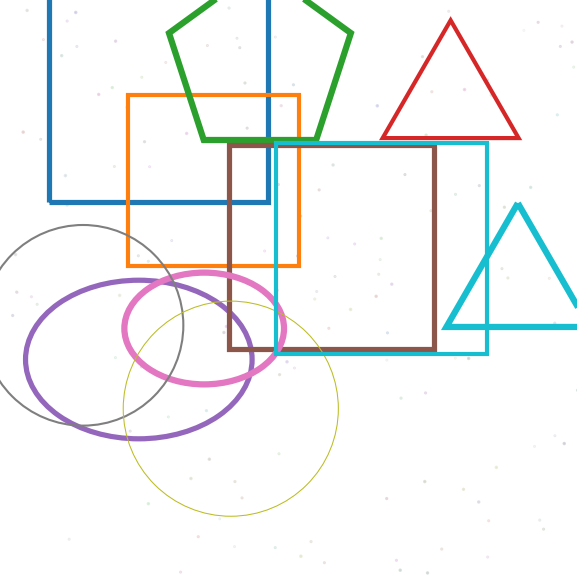[{"shape": "square", "thickness": 2.5, "radius": 0.95, "center": [0.275, 0.84]}, {"shape": "square", "thickness": 2, "radius": 0.74, "center": [0.37, 0.686]}, {"shape": "pentagon", "thickness": 3, "radius": 0.83, "center": [0.45, 0.891]}, {"shape": "triangle", "thickness": 2, "radius": 0.68, "center": [0.78, 0.828]}, {"shape": "oval", "thickness": 2.5, "radius": 0.98, "center": [0.24, 0.377]}, {"shape": "square", "thickness": 2.5, "radius": 0.89, "center": [0.574, 0.571]}, {"shape": "oval", "thickness": 3, "radius": 0.69, "center": [0.354, 0.43]}, {"shape": "circle", "thickness": 1, "radius": 0.87, "center": [0.144, 0.436]}, {"shape": "circle", "thickness": 0.5, "radius": 0.93, "center": [0.4, 0.291]}, {"shape": "triangle", "thickness": 3, "radius": 0.71, "center": [0.897, 0.504]}, {"shape": "square", "thickness": 2, "radius": 0.91, "center": [0.661, 0.569]}]